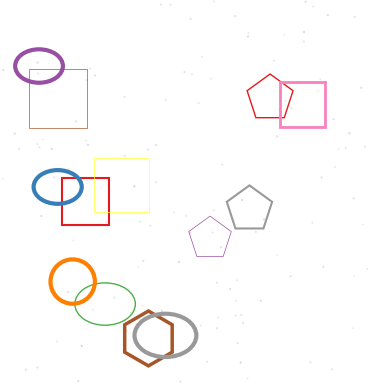[{"shape": "pentagon", "thickness": 1, "radius": 0.31, "center": [0.702, 0.745]}, {"shape": "square", "thickness": 1.5, "radius": 0.3, "center": [0.221, 0.476]}, {"shape": "oval", "thickness": 3, "radius": 0.31, "center": [0.15, 0.514]}, {"shape": "oval", "thickness": 1, "radius": 0.39, "center": [0.273, 0.21]}, {"shape": "oval", "thickness": 3, "radius": 0.31, "center": [0.101, 0.829]}, {"shape": "pentagon", "thickness": 0.5, "radius": 0.29, "center": [0.546, 0.381]}, {"shape": "circle", "thickness": 3, "radius": 0.29, "center": [0.189, 0.269]}, {"shape": "square", "thickness": 0.5, "radius": 0.35, "center": [0.316, 0.52]}, {"shape": "square", "thickness": 0.5, "radius": 0.38, "center": [0.151, 0.743]}, {"shape": "hexagon", "thickness": 2.5, "radius": 0.36, "center": [0.386, 0.121]}, {"shape": "square", "thickness": 2, "radius": 0.29, "center": [0.785, 0.729]}, {"shape": "pentagon", "thickness": 1.5, "radius": 0.31, "center": [0.648, 0.457]}, {"shape": "oval", "thickness": 3, "radius": 0.4, "center": [0.43, 0.129]}]